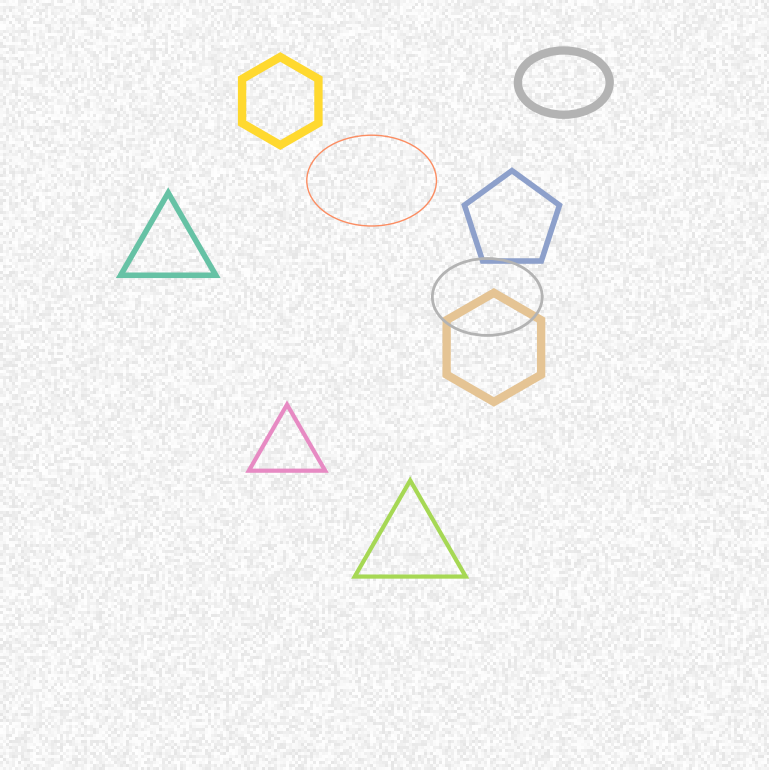[{"shape": "triangle", "thickness": 2, "radius": 0.36, "center": [0.218, 0.678]}, {"shape": "oval", "thickness": 0.5, "radius": 0.42, "center": [0.483, 0.765]}, {"shape": "pentagon", "thickness": 2, "radius": 0.32, "center": [0.665, 0.714]}, {"shape": "triangle", "thickness": 1.5, "radius": 0.29, "center": [0.373, 0.417]}, {"shape": "triangle", "thickness": 1.5, "radius": 0.42, "center": [0.533, 0.293]}, {"shape": "hexagon", "thickness": 3, "radius": 0.29, "center": [0.364, 0.869]}, {"shape": "hexagon", "thickness": 3, "radius": 0.35, "center": [0.641, 0.549]}, {"shape": "oval", "thickness": 3, "radius": 0.3, "center": [0.732, 0.893]}, {"shape": "oval", "thickness": 1, "radius": 0.36, "center": [0.633, 0.614]}]